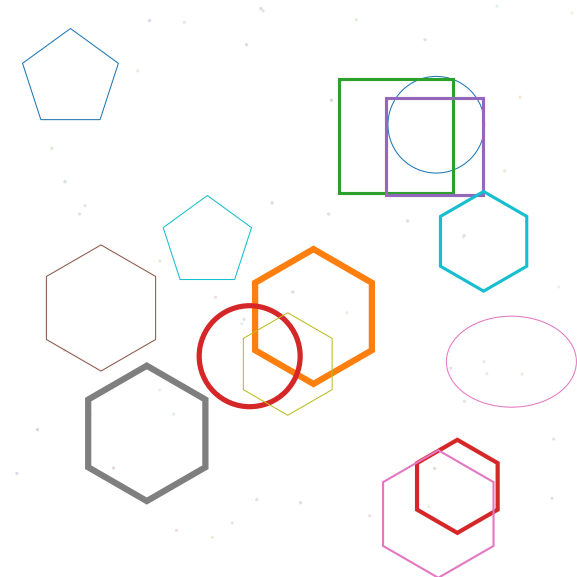[{"shape": "circle", "thickness": 0.5, "radius": 0.42, "center": [0.755, 0.783]}, {"shape": "pentagon", "thickness": 0.5, "radius": 0.44, "center": [0.122, 0.863]}, {"shape": "hexagon", "thickness": 3, "radius": 0.58, "center": [0.543, 0.451]}, {"shape": "square", "thickness": 1.5, "radius": 0.49, "center": [0.685, 0.764]}, {"shape": "circle", "thickness": 2.5, "radius": 0.44, "center": [0.432, 0.382]}, {"shape": "hexagon", "thickness": 2, "radius": 0.4, "center": [0.792, 0.157]}, {"shape": "square", "thickness": 1.5, "radius": 0.42, "center": [0.752, 0.745]}, {"shape": "hexagon", "thickness": 0.5, "radius": 0.55, "center": [0.175, 0.466]}, {"shape": "hexagon", "thickness": 1, "radius": 0.55, "center": [0.759, 0.109]}, {"shape": "oval", "thickness": 0.5, "radius": 0.56, "center": [0.886, 0.373]}, {"shape": "hexagon", "thickness": 3, "radius": 0.59, "center": [0.254, 0.249]}, {"shape": "hexagon", "thickness": 0.5, "radius": 0.44, "center": [0.498, 0.369]}, {"shape": "hexagon", "thickness": 1.5, "radius": 0.43, "center": [0.837, 0.581]}, {"shape": "pentagon", "thickness": 0.5, "radius": 0.4, "center": [0.359, 0.58]}]